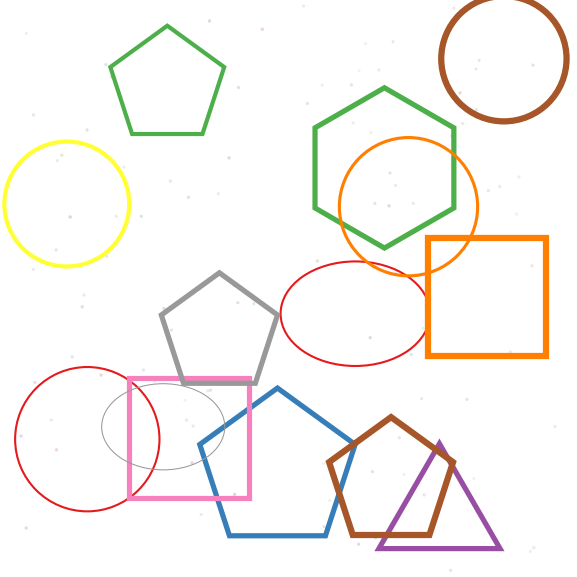[{"shape": "oval", "thickness": 1, "radius": 0.65, "center": [0.615, 0.456]}, {"shape": "circle", "thickness": 1, "radius": 0.62, "center": [0.151, 0.239]}, {"shape": "pentagon", "thickness": 2.5, "radius": 0.71, "center": [0.48, 0.186]}, {"shape": "pentagon", "thickness": 2, "radius": 0.52, "center": [0.29, 0.851]}, {"shape": "hexagon", "thickness": 2.5, "radius": 0.69, "center": [0.666, 0.708]}, {"shape": "triangle", "thickness": 2.5, "radius": 0.61, "center": [0.761, 0.11]}, {"shape": "square", "thickness": 3, "radius": 0.51, "center": [0.843, 0.485]}, {"shape": "circle", "thickness": 1.5, "radius": 0.6, "center": [0.707, 0.641]}, {"shape": "circle", "thickness": 2, "radius": 0.54, "center": [0.116, 0.646]}, {"shape": "circle", "thickness": 3, "radius": 0.54, "center": [0.873, 0.897]}, {"shape": "pentagon", "thickness": 3, "radius": 0.56, "center": [0.677, 0.164]}, {"shape": "square", "thickness": 2.5, "radius": 0.52, "center": [0.328, 0.241]}, {"shape": "pentagon", "thickness": 2.5, "radius": 0.53, "center": [0.38, 0.421]}, {"shape": "oval", "thickness": 0.5, "radius": 0.53, "center": [0.283, 0.26]}]